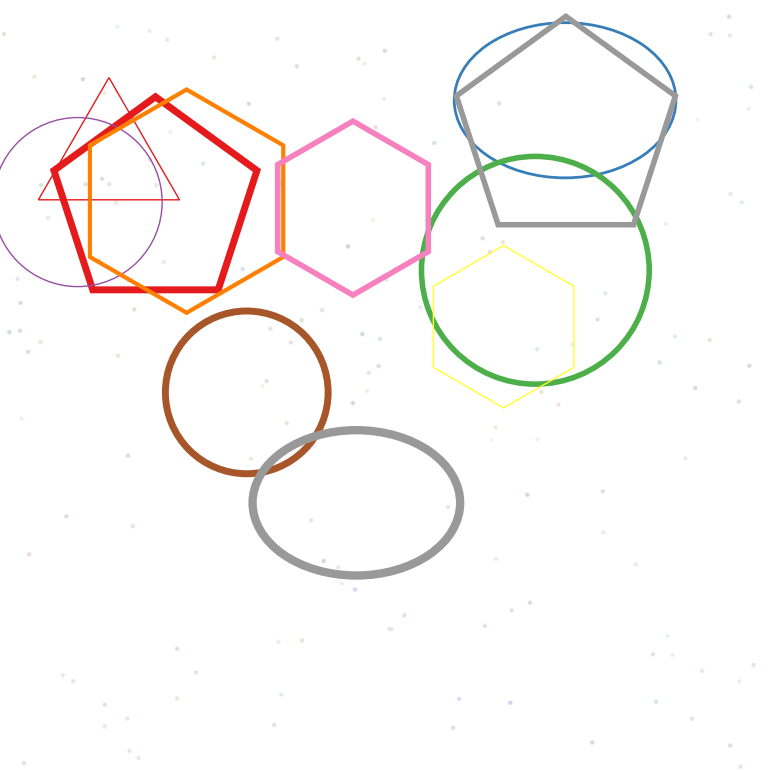[{"shape": "triangle", "thickness": 0.5, "radius": 0.53, "center": [0.141, 0.793]}, {"shape": "pentagon", "thickness": 2.5, "radius": 0.69, "center": [0.202, 0.736]}, {"shape": "oval", "thickness": 1, "radius": 0.72, "center": [0.734, 0.87]}, {"shape": "circle", "thickness": 2, "radius": 0.74, "center": [0.695, 0.649]}, {"shape": "circle", "thickness": 0.5, "radius": 0.55, "center": [0.101, 0.738]}, {"shape": "hexagon", "thickness": 1.5, "radius": 0.72, "center": [0.242, 0.739]}, {"shape": "hexagon", "thickness": 0.5, "radius": 0.53, "center": [0.654, 0.576]}, {"shape": "circle", "thickness": 2.5, "radius": 0.53, "center": [0.32, 0.49]}, {"shape": "hexagon", "thickness": 2, "radius": 0.56, "center": [0.458, 0.73]}, {"shape": "oval", "thickness": 3, "radius": 0.67, "center": [0.463, 0.347]}, {"shape": "pentagon", "thickness": 2, "radius": 0.75, "center": [0.735, 0.829]}]